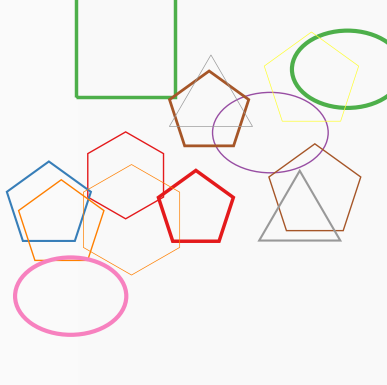[{"shape": "hexagon", "thickness": 1, "radius": 0.56, "center": [0.324, 0.545]}, {"shape": "pentagon", "thickness": 2.5, "radius": 0.51, "center": [0.506, 0.456]}, {"shape": "pentagon", "thickness": 1.5, "radius": 0.57, "center": [0.126, 0.466]}, {"shape": "square", "thickness": 2.5, "radius": 0.64, "center": [0.325, 0.876]}, {"shape": "oval", "thickness": 3, "radius": 0.72, "center": [0.897, 0.82]}, {"shape": "oval", "thickness": 1, "radius": 0.75, "center": [0.698, 0.656]}, {"shape": "pentagon", "thickness": 1, "radius": 0.58, "center": [0.158, 0.417]}, {"shape": "hexagon", "thickness": 0.5, "radius": 0.72, "center": [0.339, 0.429]}, {"shape": "pentagon", "thickness": 0.5, "radius": 0.64, "center": [0.804, 0.789]}, {"shape": "pentagon", "thickness": 1, "radius": 0.62, "center": [0.812, 0.502]}, {"shape": "pentagon", "thickness": 2, "radius": 0.54, "center": [0.54, 0.708]}, {"shape": "oval", "thickness": 3, "radius": 0.72, "center": [0.182, 0.231]}, {"shape": "triangle", "thickness": 1.5, "radius": 0.6, "center": [0.774, 0.436]}, {"shape": "triangle", "thickness": 0.5, "radius": 0.62, "center": [0.544, 0.733]}]